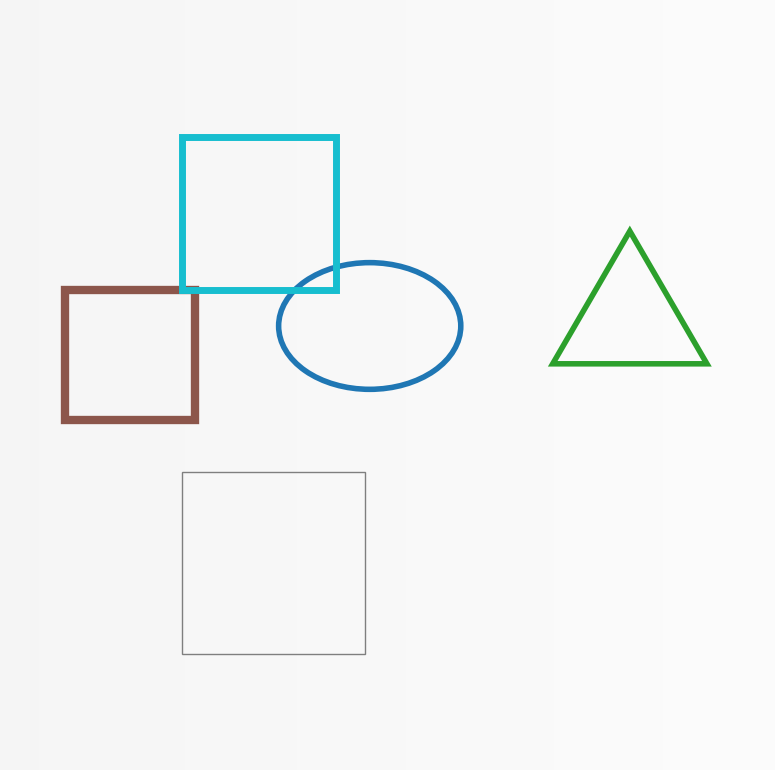[{"shape": "oval", "thickness": 2, "radius": 0.59, "center": [0.477, 0.577]}, {"shape": "triangle", "thickness": 2, "radius": 0.57, "center": [0.813, 0.585]}, {"shape": "square", "thickness": 3, "radius": 0.42, "center": [0.168, 0.539]}, {"shape": "square", "thickness": 0.5, "radius": 0.59, "center": [0.353, 0.269]}, {"shape": "square", "thickness": 2.5, "radius": 0.5, "center": [0.334, 0.722]}]